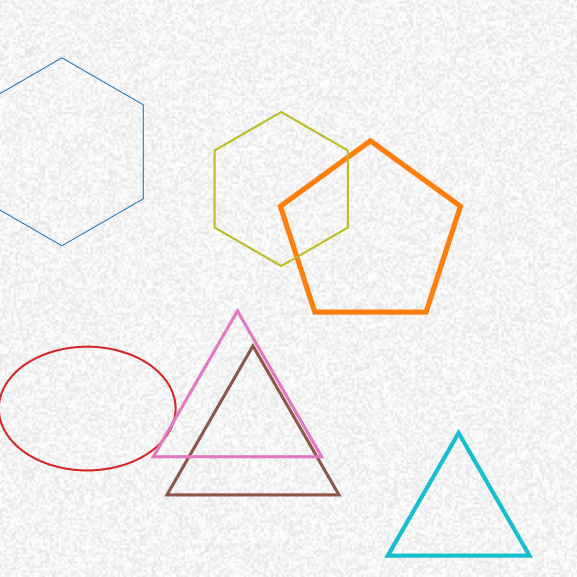[{"shape": "hexagon", "thickness": 0.5, "radius": 0.81, "center": [0.107, 0.736]}, {"shape": "pentagon", "thickness": 2.5, "radius": 0.82, "center": [0.641, 0.591]}, {"shape": "oval", "thickness": 1, "radius": 0.77, "center": [0.151, 0.292]}, {"shape": "triangle", "thickness": 1.5, "radius": 0.86, "center": [0.438, 0.228]}, {"shape": "triangle", "thickness": 1.5, "radius": 0.84, "center": [0.411, 0.292]}, {"shape": "hexagon", "thickness": 1, "radius": 0.67, "center": [0.487, 0.672]}, {"shape": "triangle", "thickness": 2, "radius": 0.71, "center": [0.794, 0.108]}]